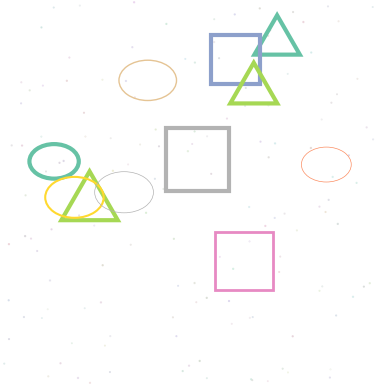[{"shape": "oval", "thickness": 3, "radius": 0.32, "center": [0.141, 0.581]}, {"shape": "triangle", "thickness": 3, "radius": 0.34, "center": [0.72, 0.892]}, {"shape": "oval", "thickness": 0.5, "radius": 0.32, "center": [0.848, 0.573]}, {"shape": "square", "thickness": 3, "radius": 0.32, "center": [0.611, 0.846]}, {"shape": "square", "thickness": 2, "radius": 0.38, "center": [0.634, 0.322]}, {"shape": "triangle", "thickness": 3, "radius": 0.42, "center": [0.233, 0.47]}, {"shape": "triangle", "thickness": 3, "radius": 0.35, "center": [0.659, 0.767]}, {"shape": "oval", "thickness": 1.5, "radius": 0.38, "center": [0.193, 0.487]}, {"shape": "oval", "thickness": 1, "radius": 0.37, "center": [0.384, 0.791]}, {"shape": "oval", "thickness": 0.5, "radius": 0.38, "center": [0.322, 0.501]}, {"shape": "square", "thickness": 3, "radius": 0.41, "center": [0.514, 0.587]}]